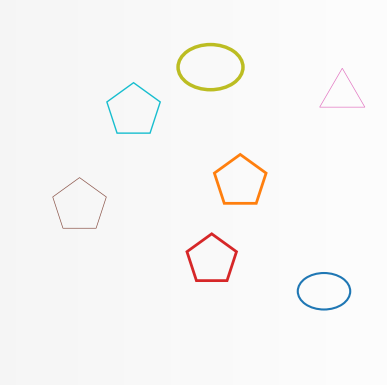[{"shape": "oval", "thickness": 1.5, "radius": 0.34, "center": [0.836, 0.243]}, {"shape": "pentagon", "thickness": 2, "radius": 0.35, "center": [0.62, 0.529]}, {"shape": "pentagon", "thickness": 2, "radius": 0.34, "center": [0.546, 0.325]}, {"shape": "pentagon", "thickness": 0.5, "radius": 0.36, "center": [0.205, 0.466]}, {"shape": "triangle", "thickness": 0.5, "radius": 0.34, "center": [0.883, 0.755]}, {"shape": "oval", "thickness": 2.5, "radius": 0.42, "center": [0.543, 0.826]}, {"shape": "pentagon", "thickness": 1, "radius": 0.36, "center": [0.345, 0.713]}]